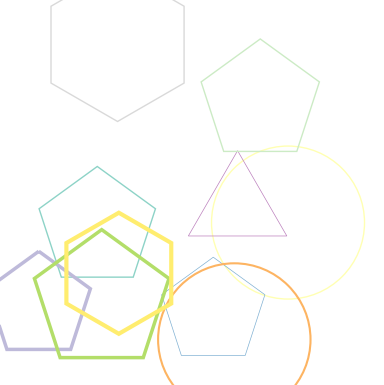[{"shape": "pentagon", "thickness": 1, "radius": 0.79, "center": [0.253, 0.409]}, {"shape": "circle", "thickness": 1, "radius": 0.99, "center": [0.748, 0.422]}, {"shape": "pentagon", "thickness": 2.5, "radius": 0.7, "center": [0.101, 0.206]}, {"shape": "pentagon", "thickness": 0.5, "radius": 0.71, "center": [0.554, 0.191]}, {"shape": "circle", "thickness": 1.5, "radius": 0.99, "center": [0.609, 0.118]}, {"shape": "pentagon", "thickness": 2.5, "radius": 0.92, "center": [0.264, 0.22]}, {"shape": "hexagon", "thickness": 1, "radius": 1.0, "center": [0.305, 0.884]}, {"shape": "triangle", "thickness": 0.5, "radius": 0.74, "center": [0.617, 0.461]}, {"shape": "pentagon", "thickness": 1, "radius": 0.81, "center": [0.676, 0.737]}, {"shape": "hexagon", "thickness": 3, "radius": 0.79, "center": [0.309, 0.29]}]